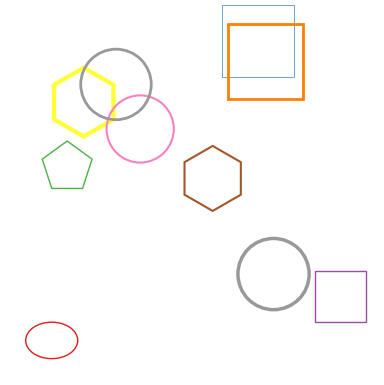[{"shape": "oval", "thickness": 1, "radius": 0.34, "center": [0.134, 0.116]}, {"shape": "square", "thickness": 0.5, "radius": 0.47, "center": [0.67, 0.894]}, {"shape": "pentagon", "thickness": 1, "radius": 0.34, "center": [0.174, 0.566]}, {"shape": "square", "thickness": 1, "radius": 0.33, "center": [0.884, 0.23]}, {"shape": "square", "thickness": 2, "radius": 0.49, "center": [0.689, 0.841]}, {"shape": "hexagon", "thickness": 3, "radius": 0.45, "center": [0.217, 0.735]}, {"shape": "hexagon", "thickness": 1.5, "radius": 0.42, "center": [0.552, 0.537]}, {"shape": "circle", "thickness": 1.5, "radius": 0.44, "center": [0.364, 0.665]}, {"shape": "circle", "thickness": 2.5, "radius": 0.46, "center": [0.711, 0.288]}, {"shape": "circle", "thickness": 2, "radius": 0.46, "center": [0.301, 0.781]}]